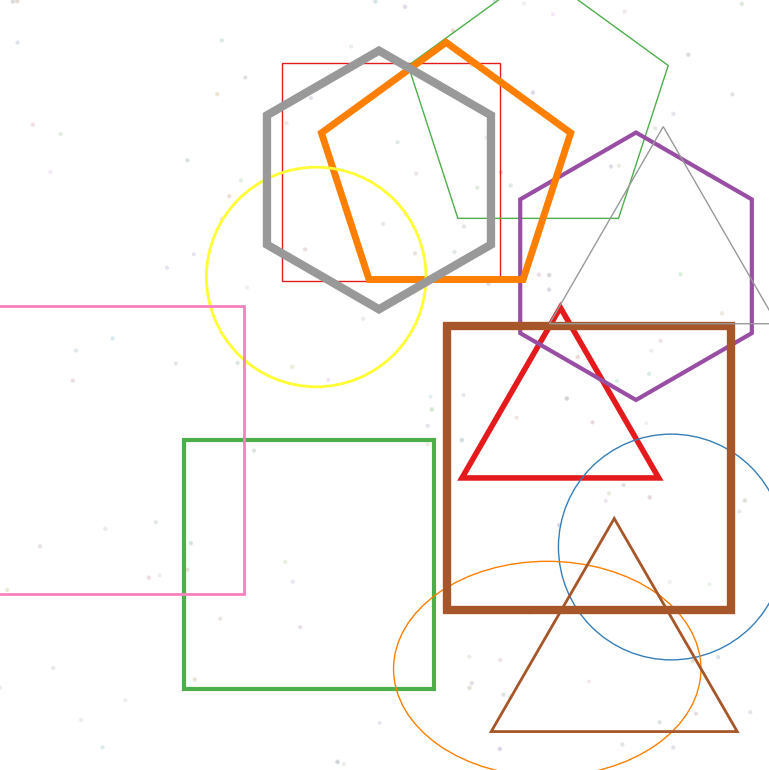[{"shape": "triangle", "thickness": 2, "radius": 0.74, "center": [0.728, 0.453]}, {"shape": "square", "thickness": 0.5, "radius": 0.71, "center": [0.508, 0.776]}, {"shape": "circle", "thickness": 0.5, "radius": 0.73, "center": [0.872, 0.29]}, {"shape": "pentagon", "thickness": 0.5, "radius": 0.89, "center": [0.699, 0.86]}, {"shape": "square", "thickness": 1.5, "radius": 0.81, "center": [0.401, 0.267]}, {"shape": "hexagon", "thickness": 1.5, "radius": 0.87, "center": [0.826, 0.654]}, {"shape": "pentagon", "thickness": 2.5, "radius": 0.85, "center": [0.579, 0.775]}, {"shape": "oval", "thickness": 0.5, "radius": 1.0, "center": [0.711, 0.131]}, {"shape": "circle", "thickness": 1, "radius": 0.71, "center": [0.411, 0.64]}, {"shape": "square", "thickness": 3, "radius": 0.92, "center": [0.765, 0.392]}, {"shape": "triangle", "thickness": 1, "radius": 0.92, "center": [0.798, 0.142]}, {"shape": "square", "thickness": 1, "radius": 0.93, "center": [0.131, 0.416]}, {"shape": "triangle", "thickness": 0.5, "radius": 0.85, "center": [0.861, 0.665]}, {"shape": "hexagon", "thickness": 3, "radius": 0.84, "center": [0.492, 0.766]}]